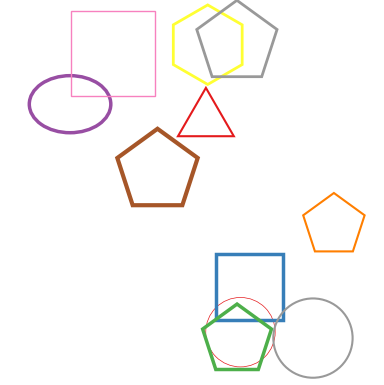[{"shape": "circle", "thickness": 0.5, "radius": 0.45, "center": [0.625, 0.137]}, {"shape": "triangle", "thickness": 1.5, "radius": 0.42, "center": [0.535, 0.688]}, {"shape": "square", "thickness": 2.5, "radius": 0.43, "center": [0.649, 0.254]}, {"shape": "pentagon", "thickness": 2.5, "radius": 0.47, "center": [0.616, 0.116]}, {"shape": "oval", "thickness": 2.5, "radius": 0.53, "center": [0.182, 0.729]}, {"shape": "pentagon", "thickness": 1.5, "radius": 0.42, "center": [0.867, 0.415]}, {"shape": "hexagon", "thickness": 2, "radius": 0.52, "center": [0.54, 0.884]}, {"shape": "pentagon", "thickness": 3, "radius": 0.55, "center": [0.409, 0.556]}, {"shape": "square", "thickness": 1, "radius": 0.55, "center": [0.293, 0.861]}, {"shape": "circle", "thickness": 1.5, "radius": 0.51, "center": [0.813, 0.122]}, {"shape": "pentagon", "thickness": 2, "radius": 0.55, "center": [0.615, 0.89]}]